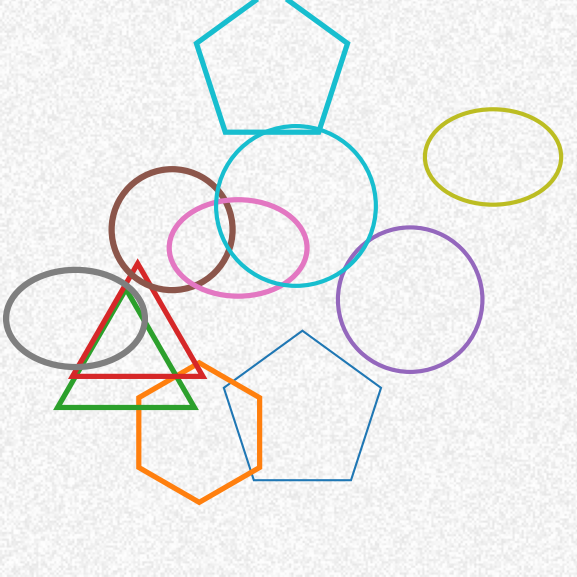[{"shape": "pentagon", "thickness": 1, "radius": 0.72, "center": [0.524, 0.283]}, {"shape": "hexagon", "thickness": 2.5, "radius": 0.6, "center": [0.345, 0.25]}, {"shape": "triangle", "thickness": 2.5, "radius": 0.68, "center": [0.218, 0.362]}, {"shape": "triangle", "thickness": 2.5, "radius": 0.65, "center": [0.238, 0.413]}, {"shape": "circle", "thickness": 2, "radius": 0.63, "center": [0.71, 0.48]}, {"shape": "circle", "thickness": 3, "radius": 0.52, "center": [0.298, 0.601]}, {"shape": "oval", "thickness": 2.5, "radius": 0.6, "center": [0.412, 0.57]}, {"shape": "oval", "thickness": 3, "radius": 0.6, "center": [0.131, 0.448]}, {"shape": "oval", "thickness": 2, "radius": 0.59, "center": [0.854, 0.727]}, {"shape": "pentagon", "thickness": 2.5, "radius": 0.69, "center": [0.471, 0.882]}, {"shape": "circle", "thickness": 2, "radius": 0.69, "center": [0.513, 0.642]}]